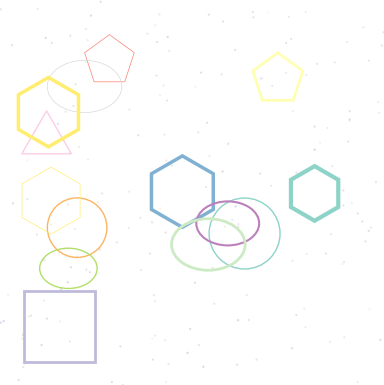[{"shape": "circle", "thickness": 1, "radius": 0.46, "center": [0.635, 0.393]}, {"shape": "hexagon", "thickness": 3, "radius": 0.35, "center": [0.817, 0.498]}, {"shape": "pentagon", "thickness": 2, "radius": 0.34, "center": [0.722, 0.795]}, {"shape": "square", "thickness": 2, "radius": 0.46, "center": [0.154, 0.152]}, {"shape": "pentagon", "thickness": 0.5, "radius": 0.34, "center": [0.284, 0.842]}, {"shape": "hexagon", "thickness": 2.5, "radius": 0.46, "center": [0.474, 0.502]}, {"shape": "circle", "thickness": 1, "radius": 0.39, "center": [0.2, 0.409]}, {"shape": "oval", "thickness": 1, "radius": 0.37, "center": [0.178, 0.303]}, {"shape": "triangle", "thickness": 1, "radius": 0.37, "center": [0.121, 0.638]}, {"shape": "oval", "thickness": 0.5, "radius": 0.48, "center": [0.22, 0.775]}, {"shape": "oval", "thickness": 1.5, "radius": 0.41, "center": [0.592, 0.42]}, {"shape": "oval", "thickness": 2, "radius": 0.48, "center": [0.541, 0.365]}, {"shape": "hexagon", "thickness": 0.5, "radius": 0.44, "center": [0.133, 0.479]}, {"shape": "hexagon", "thickness": 2.5, "radius": 0.45, "center": [0.126, 0.709]}]